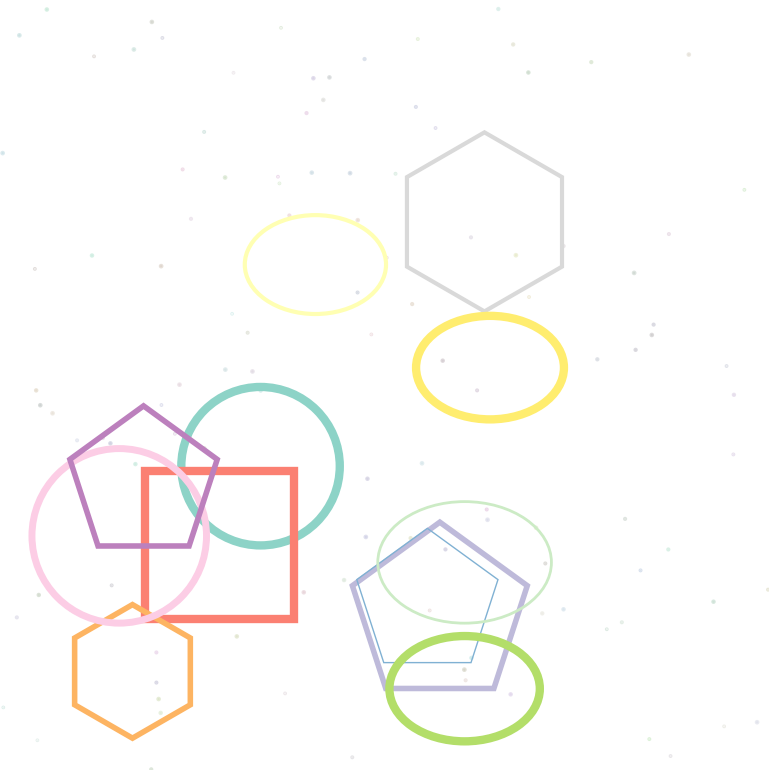[{"shape": "circle", "thickness": 3, "radius": 0.51, "center": [0.338, 0.395]}, {"shape": "oval", "thickness": 1.5, "radius": 0.46, "center": [0.41, 0.656]}, {"shape": "pentagon", "thickness": 2, "radius": 0.6, "center": [0.571, 0.202]}, {"shape": "square", "thickness": 3, "radius": 0.48, "center": [0.285, 0.293]}, {"shape": "pentagon", "thickness": 0.5, "radius": 0.48, "center": [0.555, 0.217]}, {"shape": "hexagon", "thickness": 2, "radius": 0.43, "center": [0.172, 0.128]}, {"shape": "oval", "thickness": 3, "radius": 0.49, "center": [0.603, 0.106]}, {"shape": "circle", "thickness": 2.5, "radius": 0.57, "center": [0.155, 0.304]}, {"shape": "hexagon", "thickness": 1.5, "radius": 0.58, "center": [0.629, 0.712]}, {"shape": "pentagon", "thickness": 2, "radius": 0.5, "center": [0.186, 0.372]}, {"shape": "oval", "thickness": 1, "radius": 0.56, "center": [0.603, 0.27]}, {"shape": "oval", "thickness": 3, "radius": 0.48, "center": [0.636, 0.523]}]